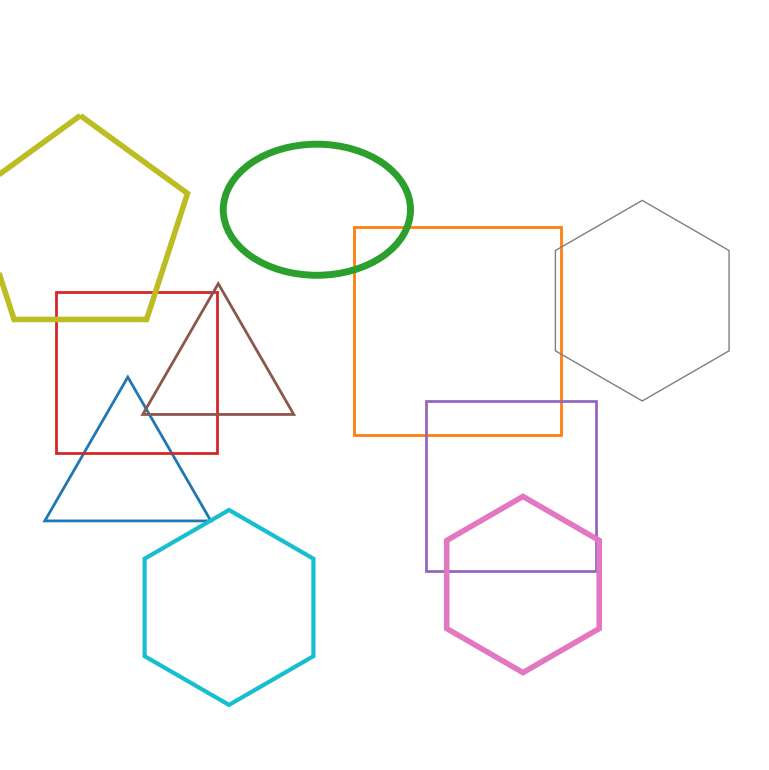[{"shape": "triangle", "thickness": 1, "radius": 0.62, "center": [0.166, 0.386]}, {"shape": "square", "thickness": 1, "radius": 0.67, "center": [0.594, 0.57]}, {"shape": "oval", "thickness": 2.5, "radius": 0.61, "center": [0.412, 0.728]}, {"shape": "square", "thickness": 1, "radius": 0.52, "center": [0.177, 0.516]}, {"shape": "square", "thickness": 1, "radius": 0.55, "center": [0.664, 0.368]}, {"shape": "triangle", "thickness": 1, "radius": 0.57, "center": [0.283, 0.518]}, {"shape": "hexagon", "thickness": 2, "radius": 0.57, "center": [0.679, 0.241]}, {"shape": "hexagon", "thickness": 0.5, "radius": 0.65, "center": [0.834, 0.61]}, {"shape": "pentagon", "thickness": 2, "radius": 0.73, "center": [0.104, 0.704]}, {"shape": "hexagon", "thickness": 1.5, "radius": 0.63, "center": [0.297, 0.211]}]